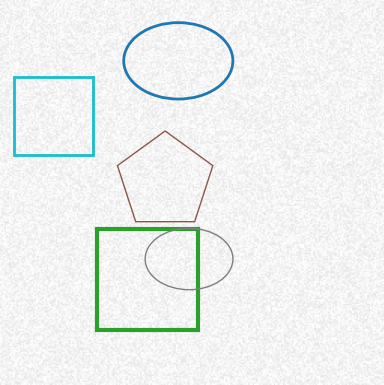[{"shape": "oval", "thickness": 2, "radius": 0.71, "center": [0.463, 0.842]}, {"shape": "square", "thickness": 3, "radius": 0.66, "center": [0.383, 0.275]}, {"shape": "pentagon", "thickness": 1, "radius": 0.65, "center": [0.429, 0.53]}, {"shape": "oval", "thickness": 1, "radius": 0.57, "center": [0.491, 0.327]}, {"shape": "square", "thickness": 2, "radius": 0.51, "center": [0.138, 0.698]}]